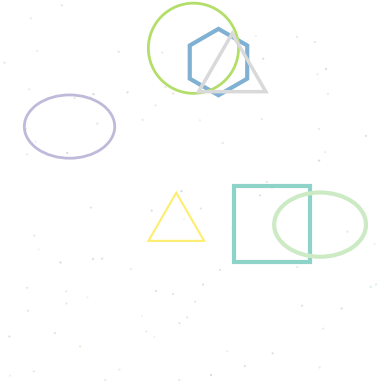[{"shape": "square", "thickness": 3, "radius": 0.49, "center": [0.707, 0.419]}, {"shape": "oval", "thickness": 2, "radius": 0.59, "center": [0.181, 0.671]}, {"shape": "hexagon", "thickness": 3, "radius": 0.43, "center": [0.567, 0.839]}, {"shape": "circle", "thickness": 2, "radius": 0.59, "center": [0.502, 0.875]}, {"shape": "triangle", "thickness": 2.5, "radius": 0.5, "center": [0.603, 0.812]}, {"shape": "oval", "thickness": 3, "radius": 0.6, "center": [0.831, 0.417]}, {"shape": "triangle", "thickness": 1.5, "radius": 0.42, "center": [0.458, 0.416]}]